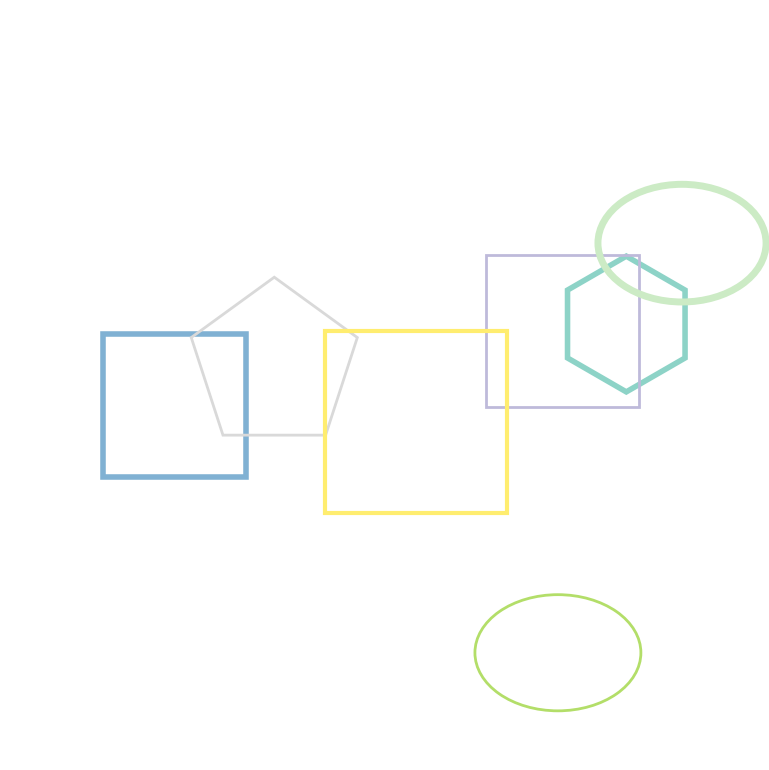[{"shape": "hexagon", "thickness": 2, "radius": 0.44, "center": [0.813, 0.579]}, {"shape": "square", "thickness": 1, "radius": 0.5, "center": [0.73, 0.57]}, {"shape": "square", "thickness": 2, "radius": 0.46, "center": [0.227, 0.473]}, {"shape": "oval", "thickness": 1, "radius": 0.54, "center": [0.725, 0.152]}, {"shape": "pentagon", "thickness": 1, "radius": 0.57, "center": [0.356, 0.527]}, {"shape": "oval", "thickness": 2.5, "radius": 0.55, "center": [0.886, 0.684]}, {"shape": "square", "thickness": 1.5, "radius": 0.59, "center": [0.541, 0.452]}]